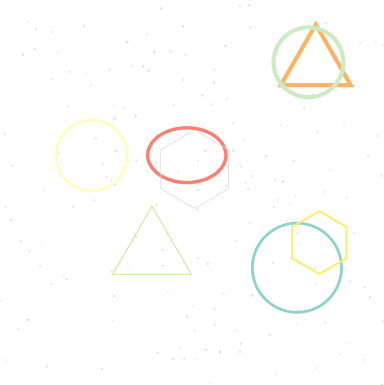[{"shape": "circle", "thickness": 2, "radius": 0.58, "center": [0.771, 0.305]}, {"shape": "circle", "thickness": 1.5, "radius": 0.46, "center": [0.238, 0.596]}, {"shape": "oval", "thickness": 2.5, "radius": 0.51, "center": [0.485, 0.597]}, {"shape": "triangle", "thickness": 3, "radius": 0.52, "center": [0.82, 0.831]}, {"shape": "triangle", "thickness": 0.5, "radius": 0.59, "center": [0.395, 0.347]}, {"shape": "hexagon", "thickness": 0.5, "radius": 0.51, "center": [0.506, 0.56]}, {"shape": "circle", "thickness": 3, "radius": 0.45, "center": [0.801, 0.838]}, {"shape": "hexagon", "thickness": 1.5, "radius": 0.41, "center": [0.829, 0.37]}]